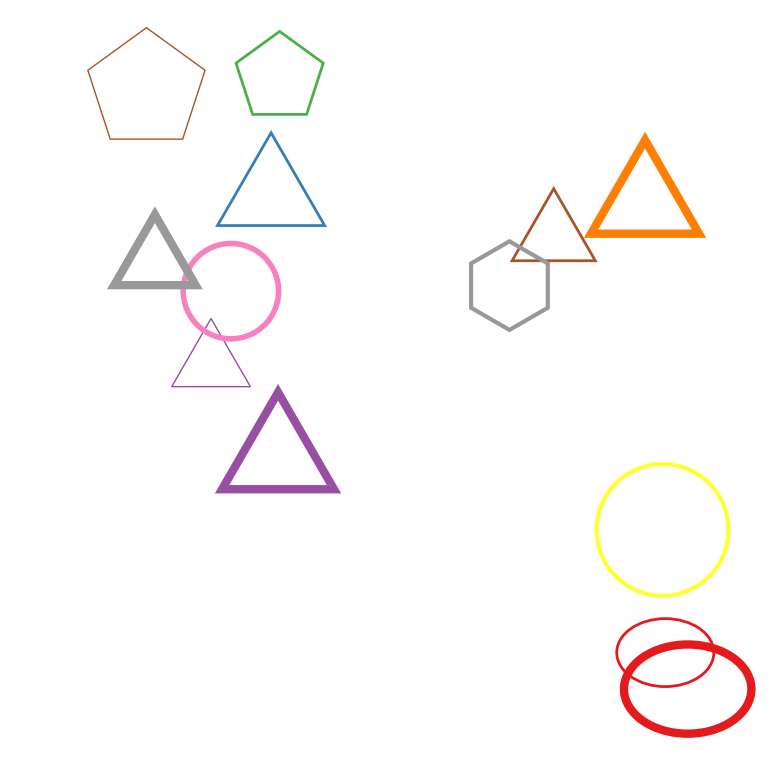[{"shape": "oval", "thickness": 3, "radius": 0.41, "center": [0.893, 0.105]}, {"shape": "oval", "thickness": 1, "radius": 0.32, "center": [0.864, 0.152]}, {"shape": "triangle", "thickness": 1, "radius": 0.4, "center": [0.352, 0.747]}, {"shape": "pentagon", "thickness": 1, "radius": 0.3, "center": [0.363, 0.9]}, {"shape": "triangle", "thickness": 3, "radius": 0.42, "center": [0.361, 0.407]}, {"shape": "triangle", "thickness": 0.5, "radius": 0.3, "center": [0.274, 0.527]}, {"shape": "triangle", "thickness": 3, "radius": 0.41, "center": [0.838, 0.737]}, {"shape": "circle", "thickness": 1.5, "radius": 0.43, "center": [0.86, 0.312]}, {"shape": "pentagon", "thickness": 0.5, "radius": 0.4, "center": [0.19, 0.884]}, {"shape": "triangle", "thickness": 1, "radius": 0.31, "center": [0.719, 0.693]}, {"shape": "circle", "thickness": 2, "radius": 0.31, "center": [0.3, 0.622]}, {"shape": "triangle", "thickness": 3, "radius": 0.3, "center": [0.201, 0.66]}, {"shape": "hexagon", "thickness": 1.5, "radius": 0.29, "center": [0.662, 0.629]}]